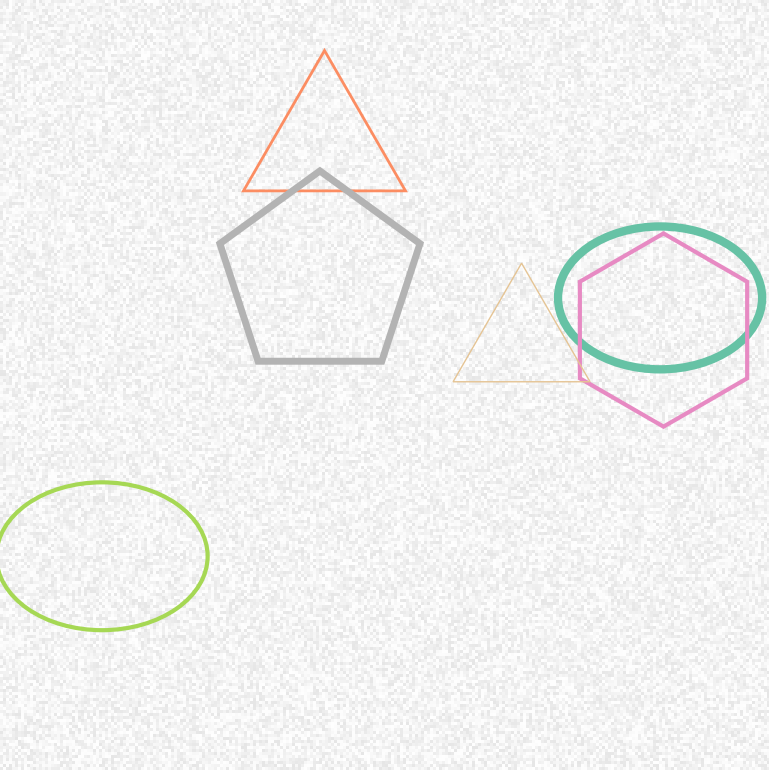[{"shape": "oval", "thickness": 3, "radius": 0.66, "center": [0.857, 0.613]}, {"shape": "triangle", "thickness": 1, "radius": 0.61, "center": [0.421, 0.813]}, {"shape": "hexagon", "thickness": 1.5, "radius": 0.63, "center": [0.862, 0.571]}, {"shape": "oval", "thickness": 1.5, "radius": 0.69, "center": [0.132, 0.278]}, {"shape": "triangle", "thickness": 0.5, "radius": 0.51, "center": [0.677, 0.556]}, {"shape": "pentagon", "thickness": 2.5, "radius": 0.68, "center": [0.415, 0.641]}]